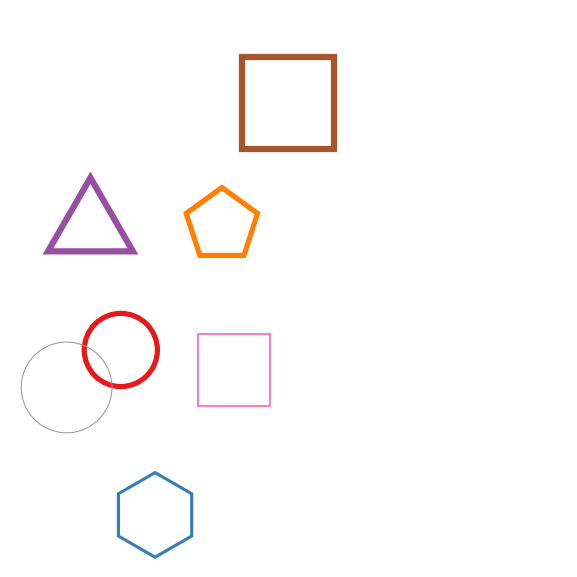[{"shape": "circle", "thickness": 2.5, "radius": 0.32, "center": [0.209, 0.393]}, {"shape": "hexagon", "thickness": 1.5, "radius": 0.37, "center": [0.269, 0.108]}, {"shape": "triangle", "thickness": 3, "radius": 0.42, "center": [0.157, 0.606]}, {"shape": "pentagon", "thickness": 2.5, "radius": 0.32, "center": [0.384, 0.609]}, {"shape": "square", "thickness": 3, "radius": 0.4, "center": [0.498, 0.821]}, {"shape": "square", "thickness": 1, "radius": 0.31, "center": [0.406, 0.358]}, {"shape": "circle", "thickness": 0.5, "radius": 0.39, "center": [0.115, 0.328]}]